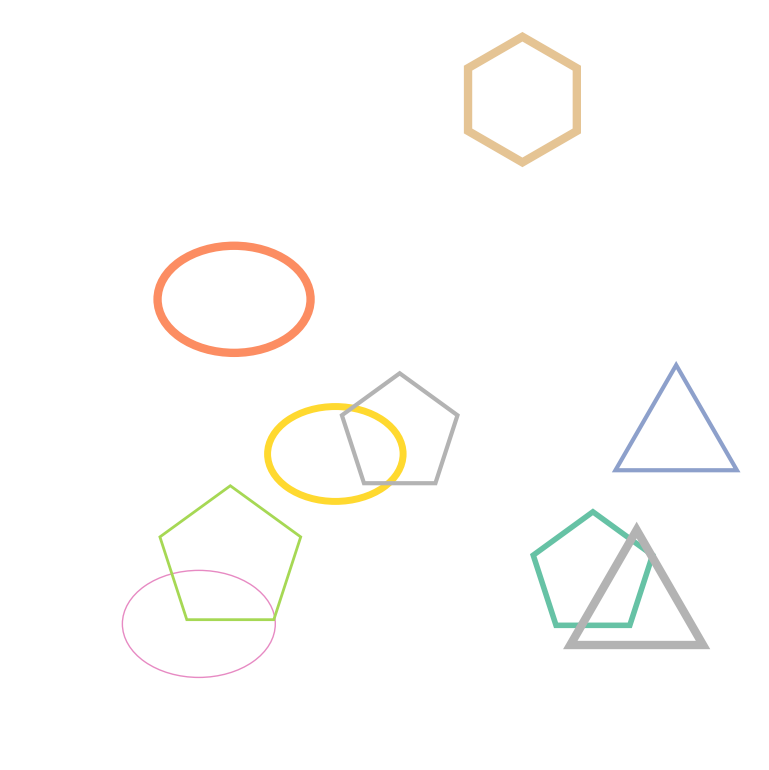[{"shape": "pentagon", "thickness": 2, "radius": 0.41, "center": [0.77, 0.254]}, {"shape": "oval", "thickness": 3, "radius": 0.5, "center": [0.304, 0.611]}, {"shape": "triangle", "thickness": 1.5, "radius": 0.46, "center": [0.878, 0.435]}, {"shape": "oval", "thickness": 0.5, "radius": 0.5, "center": [0.258, 0.19]}, {"shape": "pentagon", "thickness": 1, "radius": 0.48, "center": [0.299, 0.273]}, {"shape": "oval", "thickness": 2.5, "radius": 0.44, "center": [0.436, 0.41]}, {"shape": "hexagon", "thickness": 3, "radius": 0.41, "center": [0.678, 0.871]}, {"shape": "pentagon", "thickness": 1.5, "radius": 0.39, "center": [0.519, 0.436]}, {"shape": "triangle", "thickness": 3, "radius": 0.5, "center": [0.827, 0.212]}]